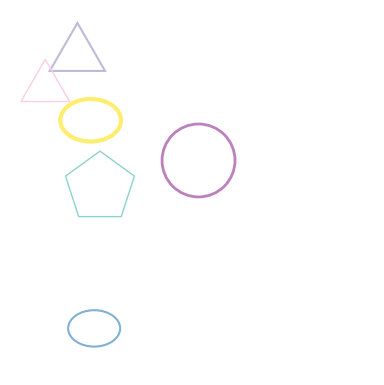[{"shape": "pentagon", "thickness": 1, "radius": 0.47, "center": [0.26, 0.513]}, {"shape": "triangle", "thickness": 1.5, "radius": 0.41, "center": [0.201, 0.857]}, {"shape": "oval", "thickness": 1.5, "radius": 0.34, "center": [0.245, 0.147]}, {"shape": "triangle", "thickness": 1, "radius": 0.36, "center": [0.118, 0.773]}, {"shape": "circle", "thickness": 2, "radius": 0.47, "center": [0.516, 0.583]}, {"shape": "oval", "thickness": 3, "radius": 0.39, "center": [0.236, 0.688]}]